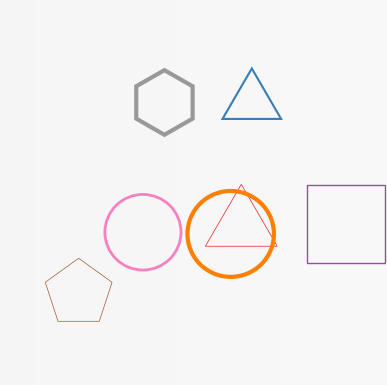[{"shape": "triangle", "thickness": 0.5, "radius": 0.54, "center": [0.623, 0.414]}, {"shape": "triangle", "thickness": 1.5, "radius": 0.44, "center": [0.65, 0.735]}, {"shape": "square", "thickness": 1, "radius": 0.51, "center": [0.893, 0.417]}, {"shape": "circle", "thickness": 3, "radius": 0.56, "center": [0.595, 0.392]}, {"shape": "pentagon", "thickness": 0.5, "radius": 0.45, "center": [0.203, 0.239]}, {"shape": "circle", "thickness": 2, "radius": 0.49, "center": [0.369, 0.397]}, {"shape": "hexagon", "thickness": 3, "radius": 0.42, "center": [0.424, 0.734]}]